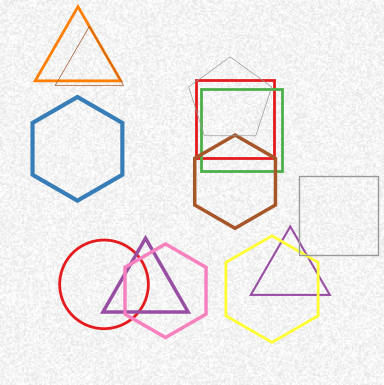[{"shape": "circle", "thickness": 2, "radius": 0.58, "center": [0.27, 0.261]}, {"shape": "square", "thickness": 2, "radius": 0.51, "center": [0.61, 0.692]}, {"shape": "hexagon", "thickness": 3, "radius": 0.67, "center": [0.201, 0.613]}, {"shape": "square", "thickness": 2, "radius": 0.53, "center": [0.627, 0.662]}, {"shape": "triangle", "thickness": 2.5, "radius": 0.64, "center": [0.378, 0.253]}, {"shape": "triangle", "thickness": 1.5, "radius": 0.59, "center": [0.754, 0.293]}, {"shape": "triangle", "thickness": 2, "radius": 0.64, "center": [0.203, 0.854]}, {"shape": "hexagon", "thickness": 2, "radius": 0.69, "center": [0.706, 0.249]}, {"shape": "hexagon", "thickness": 2.5, "radius": 0.61, "center": [0.611, 0.528]}, {"shape": "triangle", "thickness": 0.5, "radius": 0.51, "center": [0.232, 0.829]}, {"shape": "hexagon", "thickness": 2.5, "radius": 0.61, "center": [0.43, 0.245]}, {"shape": "pentagon", "thickness": 0.5, "radius": 0.57, "center": [0.598, 0.739]}, {"shape": "square", "thickness": 1, "radius": 0.51, "center": [0.88, 0.441]}]